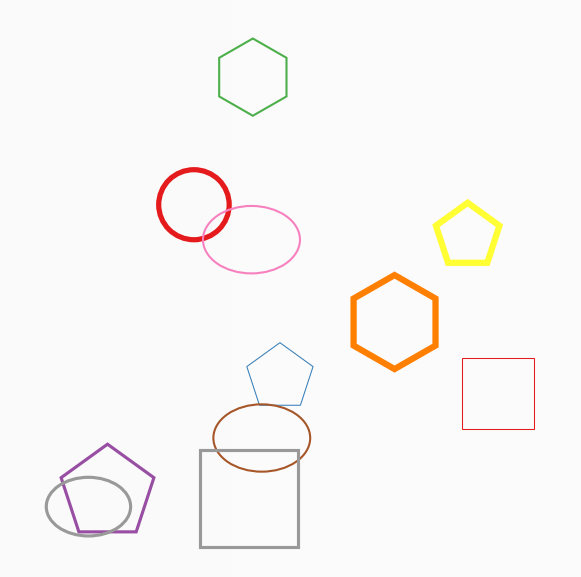[{"shape": "circle", "thickness": 2.5, "radius": 0.3, "center": [0.334, 0.645]}, {"shape": "square", "thickness": 0.5, "radius": 0.31, "center": [0.856, 0.317]}, {"shape": "pentagon", "thickness": 0.5, "radius": 0.3, "center": [0.482, 0.346]}, {"shape": "hexagon", "thickness": 1, "radius": 0.33, "center": [0.435, 0.866]}, {"shape": "pentagon", "thickness": 1.5, "radius": 0.42, "center": [0.185, 0.146]}, {"shape": "hexagon", "thickness": 3, "radius": 0.41, "center": [0.679, 0.441]}, {"shape": "pentagon", "thickness": 3, "radius": 0.29, "center": [0.805, 0.591]}, {"shape": "oval", "thickness": 1, "radius": 0.42, "center": [0.45, 0.241]}, {"shape": "oval", "thickness": 1, "radius": 0.42, "center": [0.433, 0.584]}, {"shape": "square", "thickness": 1.5, "radius": 0.42, "center": [0.429, 0.136]}, {"shape": "oval", "thickness": 1.5, "radius": 0.36, "center": [0.152, 0.122]}]